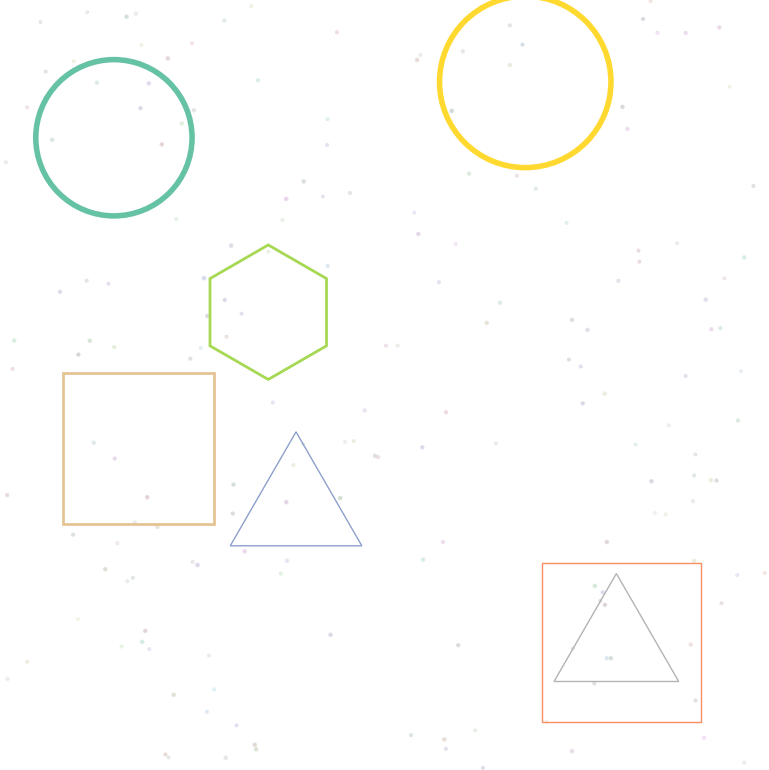[{"shape": "circle", "thickness": 2, "radius": 0.51, "center": [0.148, 0.821]}, {"shape": "square", "thickness": 0.5, "radius": 0.52, "center": [0.808, 0.166]}, {"shape": "triangle", "thickness": 0.5, "radius": 0.49, "center": [0.384, 0.341]}, {"shape": "hexagon", "thickness": 1, "radius": 0.44, "center": [0.348, 0.595]}, {"shape": "circle", "thickness": 2, "radius": 0.56, "center": [0.682, 0.894]}, {"shape": "square", "thickness": 1, "radius": 0.49, "center": [0.18, 0.418]}, {"shape": "triangle", "thickness": 0.5, "radius": 0.47, "center": [0.8, 0.162]}]